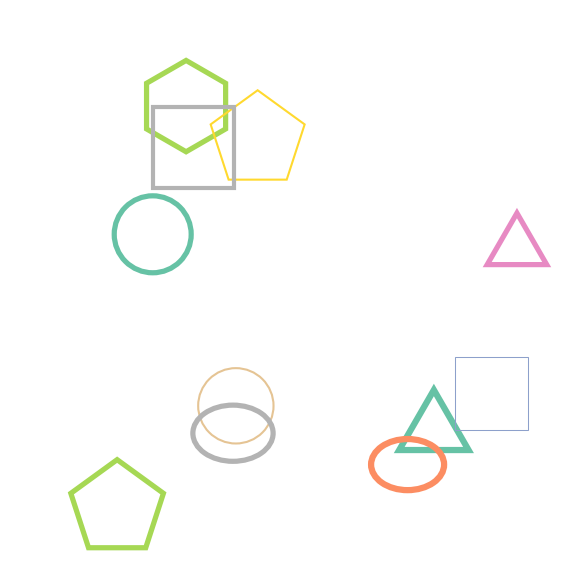[{"shape": "circle", "thickness": 2.5, "radius": 0.33, "center": [0.264, 0.593]}, {"shape": "triangle", "thickness": 3, "radius": 0.35, "center": [0.751, 0.255]}, {"shape": "oval", "thickness": 3, "radius": 0.32, "center": [0.706, 0.195]}, {"shape": "square", "thickness": 0.5, "radius": 0.32, "center": [0.851, 0.317]}, {"shape": "triangle", "thickness": 2.5, "radius": 0.3, "center": [0.895, 0.571]}, {"shape": "hexagon", "thickness": 2.5, "radius": 0.4, "center": [0.322, 0.815]}, {"shape": "pentagon", "thickness": 2.5, "radius": 0.42, "center": [0.203, 0.119]}, {"shape": "pentagon", "thickness": 1, "radius": 0.43, "center": [0.446, 0.757]}, {"shape": "circle", "thickness": 1, "radius": 0.33, "center": [0.408, 0.296]}, {"shape": "oval", "thickness": 2.5, "radius": 0.35, "center": [0.403, 0.249]}, {"shape": "square", "thickness": 2, "radius": 0.35, "center": [0.336, 0.744]}]